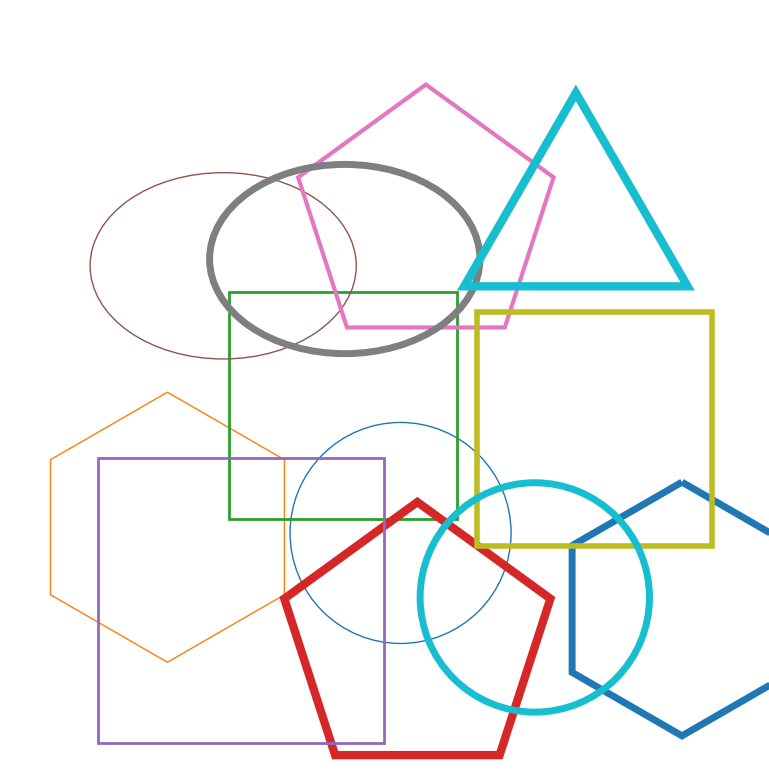[{"shape": "hexagon", "thickness": 2.5, "radius": 0.82, "center": [0.886, 0.209]}, {"shape": "circle", "thickness": 0.5, "radius": 0.72, "center": [0.52, 0.308]}, {"shape": "hexagon", "thickness": 0.5, "radius": 0.88, "center": [0.217, 0.315]}, {"shape": "square", "thickness": 1, "radius": 0.74, "center": [0.445, 0.474]}, {"shape": "pentagon", "thickness": 3, "radius": 0.91, "center": [0.542, 0.166]}, {"shape": "square", "thickness": 1, "radius": 0.93, "center": [0.313, 0.22]}, {"shape": "oval", "thickness": 0.5, "radius": 0.86, "center": [0.29, 0.655]}, {"shape": "pentagon", "thickness": 1.5, "radius": 0.87, "center": [0.553, 0.716]}, {"shape": "oval", "thickness": 2.5, "radius": 0.88, "center": [0.448, 0.664]}, {"shape": "square", "thickness": 2, "radius": 0.76, "center": [0.772, 0.443]}, {"shape": "circle", "thickness": 2.5, "radius": 0.74, "center": [0.695, 0.224]}, {"shape": "triangle", "thickness": 3, "radius": 0.84, "center": [0.748, 0.712]}]